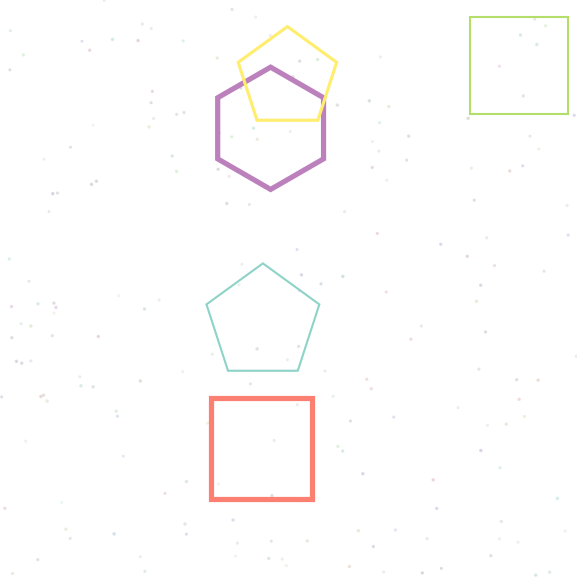[{"shape": "pentagon", "thickness": 1, "radius": 0.51, "center": [0.455, 0.44]}, {"shape": "square", "thickness": 2.5, "radius": 0.44, "center": [0.453, 0.222]}, {"shape": "square", "thickness": 1, "radius": 0.42, "center": [0.899, 0.886]}, {"shape": "hexagon", "thickness": 2.5, "radius": 0.53, "center": [0.469, 0.777]}, {"shape": "pentagon", "thickness": 1.5, "radius": 0.45, "center": [0.498, 0.863]}]